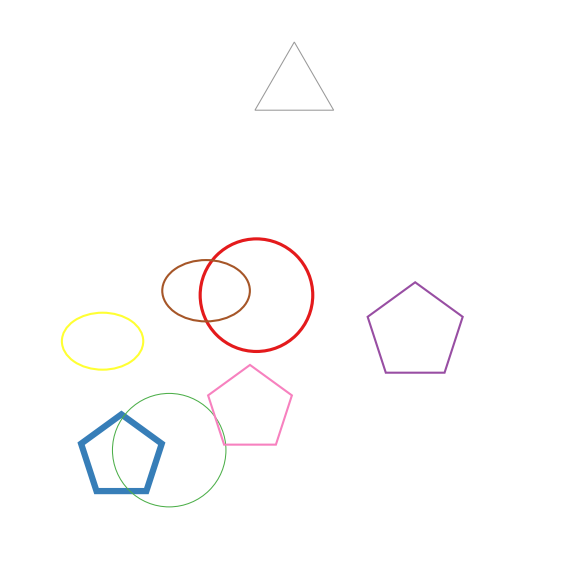[{"shape": "circle", "thickness": 1.5, "radius": 0.49, "center": [0.444, 0.488]}, {"shape": "pentagon", "thickness": 3, "radius": 0.37, "center": [0.21, 0.208]}, {"shape": "circle", "thickness": 0.5, "radius": 0.49, "center": [0.293, 0.22]}, {"shape": "pentagon", "thickness": 1, "radius": 0.43, "center": [0.719, 0.424]}, {"shape": "oval", "thickness": 1, "radius": 0.35, "center": [0.178, 0.408]}, {"shape": "oval", "thickness": 1, "radius": 0.38, "center": [0.357, 0.496]}, {"shape": "pentagon", "thickness": 1, "radius": 0.38, "center": [0.433, 0.291]}, {"shape": "triangle", "thickness": 0.5, "radius": 0.39, "center": [0.51, 0.848]}]